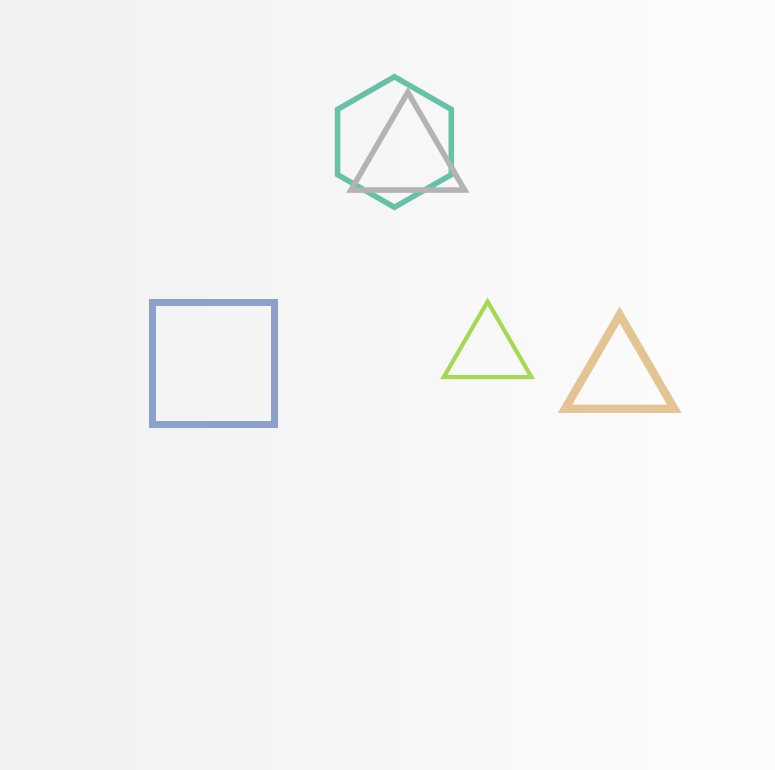[{"shape": "hexagon", "thickness": 2, "radius": 0.42, "center": [0.509, 0.816]}, {"shape": "square", "thickness": 2.5, "radius": 0.39, "center": [0.274, 0.529]}, {"shape": "triangle", "thickness": 1.5, "radius": 0.33, "center": [0.629, 0.543]}, {"shape": "triangle", "thickness": 3, "radius": 0.41, "center": [0.8, 0.51]}, {"shape": "triangle", "thickness": 2, "radius": 0.42, "center": [0.526, 0.796]}]